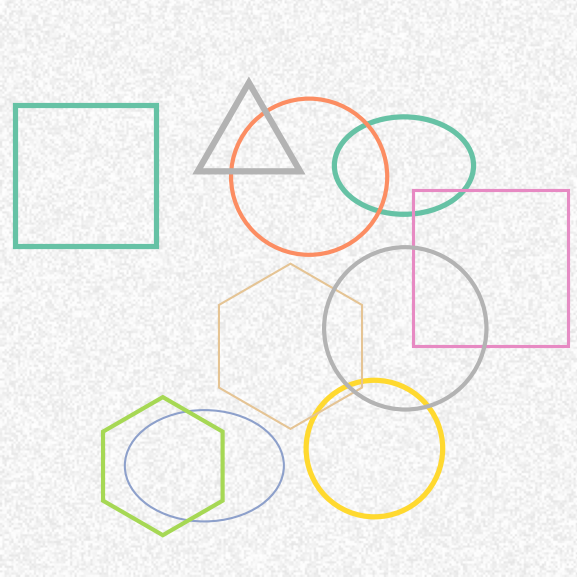[{"shape": "oval", "thickness": 2.5, "radius": 0.6, "center": [0.7, 0.712]}, {"shape": "square", "thickness": 2.5, "radius": 0.61, "center": [0.148, 0.695]}, {"shape": "circle", "thickness": 2, "radius": 0.68, "center": [0.535, 0.693]}, {"shape": "oval", "thickness": 1, "radius": 0.69, "center": [0.354, 0.193]}, {"shape": "square", "thickness": 1.5, "radius": 0.67, "center": [0.849, 0.535]}, {"shape": "hexagon", "thickness": 2, "radius": 0.6, "center": [0.282, 0.192]}, {"shape": "circle", "thickness": 2.5, "radius": 0.59, "center": [0.648, 0.222]}, {"shape": "hexagon", "thickness": 1, "radius": 0.72, "center": [0.503, 0.4]}, {"shape": "circle", "thickness": 2, "radius": 0.7, "center": [0.702, 0.431]}, {"shape": "triangle", "thickness": 3, "radius": 0.51, "center": [0.431, 0.754]}]